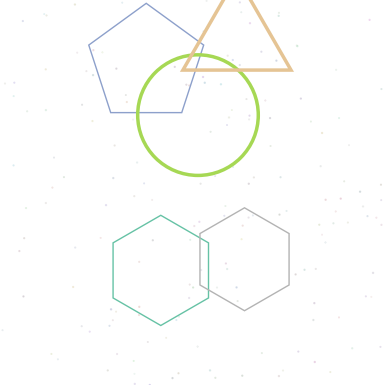[{"shape": "hexagon", "thickness": 1, "radius": 0.72, "center": [0.418, 0.298]}, {"shape": "pentagon", "thickness": 1, "radius": 0.78, "center": [0.38, 0.834]}, {"shape": "circle", "thickness": 2.5, "radius": 0.78, "center": [0.514, 0.701]}, {"shape": "triangle", "thickness": 2.5, "radius": 0.81, "center": [0.615, 0.899]}, {"shape": "hexagon", "thickness": 1, "radius": 0.67, "center": [0.635, 0.327]}]